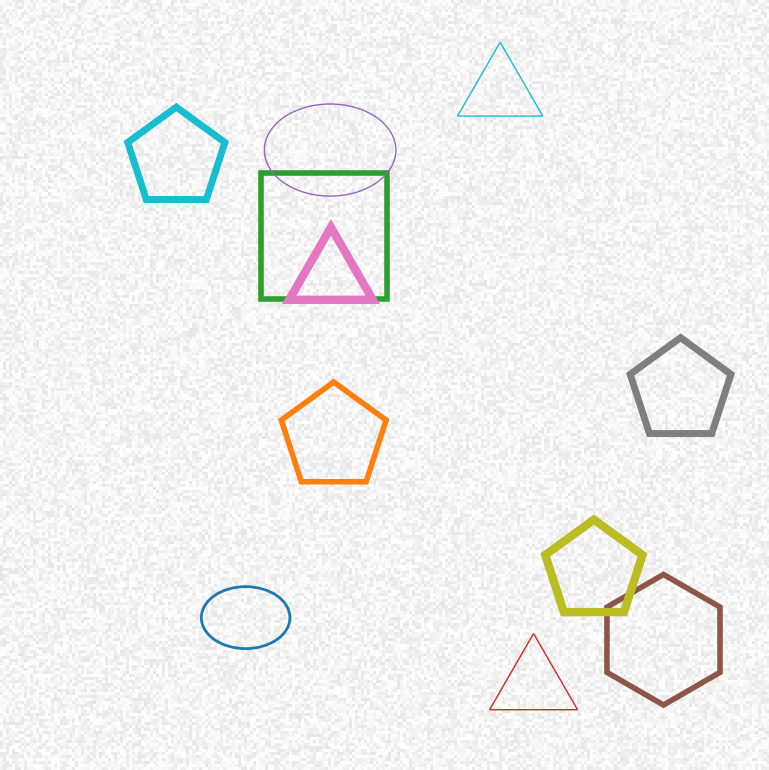[{"shape": "oval", "thickness": 1, "radius": 0.29, "center": [0.319, 0.198]}, {"shape": "pentagon", "thickness": 2, "radius": 0.36, "center": [0.433, 0.432]}, {"shape": "square", "thickness": 2, "radius": 0.41, "center": [0.421, 0.693]}, {"shape": "triangle", "thickness": 0.5, "radius": 0.33, "center": [0.693, 0.111]}, {"shape": "oval", "thickness": 0.5, "radius": 0.43, "center": [0.429, 0.805]}, {"shape": "hexagon", "thickness": 2, "radius": 0.42, "center": [0.862, 0.169]}, {"shape": "triangle", "thickness": 3, "radius": 0.31, "center": [0.43, 0.642]}, {"shape": "pentagon", "thickness": 2.5, "radius": 0.34, "center": [0.884, 0.493]}, {"shape": "pentagon", "thickness": 3, "radius": 0.33, "center": [0.771, 0.259]}, {"shape": "triangle", "thickness": 0.5, "radius": 0.32, "center": [0.65, 0.881]}, {"shape": "pentagon", "thickness": 2.5, "radius": 0.33, "center": [0.229, 0.795]}]